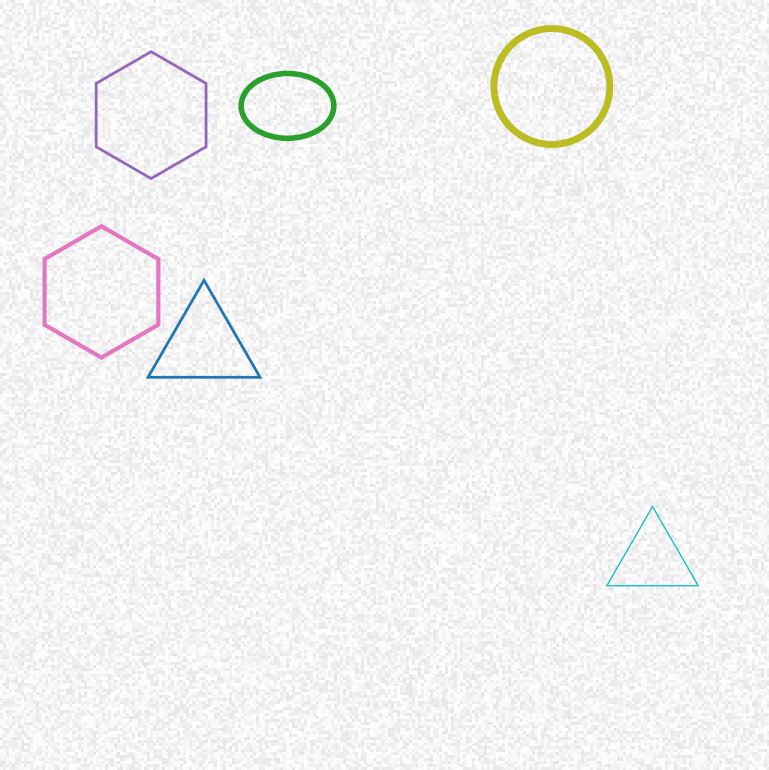[{"shape": "triangle", "thickness": 1, "radius": 0.42, "center": [0.265, 0.552]}, {"shape": "oval", "thickness": 2, "radius": 0.3, "center": [0.373, 0.862]}, {"shape": "hexagon", "thickness": 1, "radius": 0.41, "center": [0.196, 0.851]}, {"shape": "hexagon", "thickness": 1.5, "radius": 0.43, "center": [0.132, 0.621]}, {"shape": "circle", "thickness": 2.5, "radius": 0.38, "center": [0.717, 0.888]}, {"shape": "triangle", "thickness": 0.5, "radius": 0.34, "center": [0.847, 0.274]}]